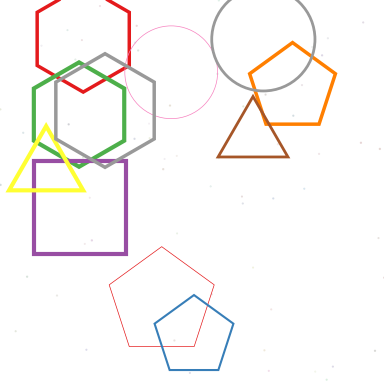[{"shape": "pentagon", "thickness": 0.5, "radius": 0.72, "center": [0.42, 0.216]}, {"shape": "hexagon", "thickness": 2.5, "radius": 0.69, "center": [0.216, 0.899]}, {"shape": "pentagon", "thickness": 1.5, "radius": 0.54, "center": [0.504, 0.126]}, {"shape": "hexagon", "thickness": 3, "radius": 0.68, "center": [0.205, 0.702]}, {"shape": "square", "thickness": 3, "radius": 0.6, "center": [0.207, 0.461]}, {"shape": "pentagon", "thickness": 2.5, "radius": 0.59, "center": [0.76, 0.772]}, {"shape": "triangle", "thickness": 3, "radius": 0.56, "center": [0.12, 0.561]}, {"shape": "triangle", "thickness": 2, "radius": 0.52, "center": [0.657, 0.645]}, {"shape": "circle", "thickness": 0.5, "radius": 0.6, "center": [0.445, 0.812]}, {"shape": "circle", "thickness": 2, "radius": 0.67, "center": [0.684, 0.898]}, {"shape": "hexagon", "thickness": 2.5, "radius": 0.74, "center": [0.273, 0.713]}]